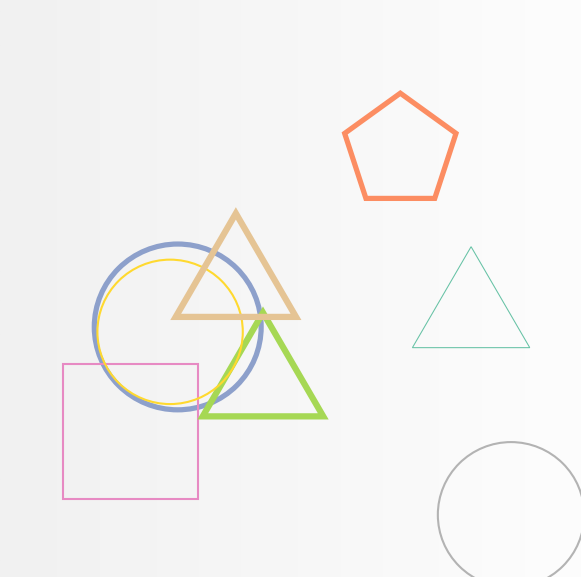[{"shape": "triangle", "thickness": 0.5, "radius": 0.58, "center": [0.81, 0.455]}, {"shape": "pentagon", "thickness": 2.5, "radius": 0.5, "center": [0.689, 0.737]}, {"shape": "circle", "thickness": 2.5, "radius": 0.72, "center": [0.306, 0.433]}, {"shape": "square", "thickness": 1, "radius": 0.58, "center": [0.224, 0.252]}, {"shape": "triangle", "thickness": 3, "radius": 0.6, "center": [0.452, 0.338]}, {"shape": "circle", "thickness": 1, "radius": 0.63, "center": [0.293, 0.424]}, {"shape": "triangle", "thickness": 3, "radius": 0.6, "center": [0.406, 0.51]}, {"shape": "circle", "thickness": 1, "radius": 0.63, "center": [0.879, 0.108]}]